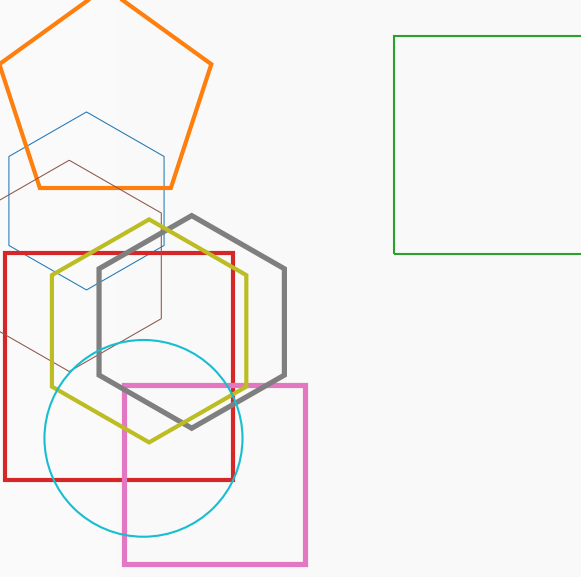[{"shape": "hexagon", "thickness": 0.5, "radius": 0.77, "center": [0.149, 0.651]}, {"shape": "pentagon", "thickness": 2, "radius": 0.96, "center": [0.181, 0.829]}, {"shape": "square", "thickness": 1, "radius": 0.94, "center": [0.866, 0.748]}, {"shape": "square", "thickness": 2, "radius": 0.98, "center": [0.205, 0.364]}, {"shape": "hexagon", "thickness": 0.5, "radius": 0.91, "center": [0.119, 0.539]}, {"shape": "square", "thickness": 2.5, "radius": 0.77, "center": [0.369, 0.177]}, {"shape": "hexagon", "thickness": 2.5, "radius": 0.92, "center": [0.33, 0.442]}, {"shape": "hexagon", "thickness": 2, "radius": 0.97, "center": [0.257, 0.426]}, {"shape": "circle", "thickness": 1, "radius": 0.85, "center": [0.247, 0.24]}]